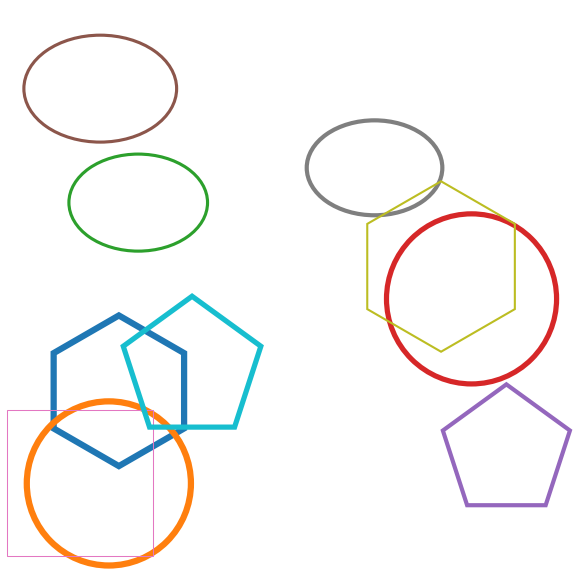[{"shape": "hexagon", "thickness": 3, "radius": 0.65, "center": [0.206, 0.322]}, {"shape": "circle", "thickness": 3, "radius": 0.71, "center": [0.189, 0.162]}, {"shape": "oval", "thickness": 1.5, "radius": 0.6, "center": [0.239, 0.648]}, {"shape": "circle", "thickness": 2.5, "radius": 0.74, "center": [0.817, 0.482]}, {"shape": "pentagon", "thickness": 2, "radius": 0.58, "center": [0.877, 0.218]}, {"shape": "oval", "thickness": 1.5, "radius": 0.66, "center": [0.174, 0.846]}, {"shape": "square", "thickness": 0.5, "radius": 0.63, "center": [0.139, 0.163]}, {"shape": "oval", "thickness": 2, "radius": 0.59, "center": [0.649, 0.709]}, {"shape": "hexagon", "thickness": 1, "radius": 0.74, "center": [0.764, 0.538]}, {"shape": "pentagon", "thickness": 2.5, "radius": 0.63, "center": [0.333, 0.361]}]